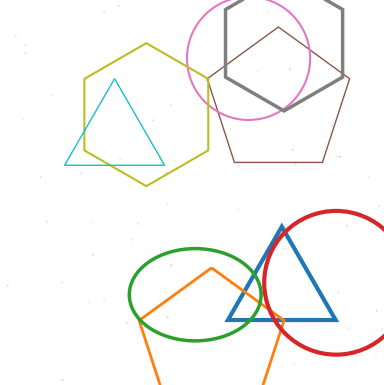[{"shape": "triangle", "thickness": 3, "radius": 0.81, "center": [0.732, 0.25]}, {"shape": "pentagon", "thickness": 2, "radius": 0.99, "center": [0.55, 0.106]}, {"shape": "oval", "thickness": 2.5, "radius": 0.86, "center": [0.507, 0.234]}, {"shape": "circle", "thickness": 3, "radius": 0.93, "center": [0.873, 0.266]}, {"shape": "pentagon", "thickness": 1, "radius": 0.97, "center": [0.723, 0.735]}, {"shape": "circle", "thickness": 1.5, "radius": 0.8, "center": [0.646, 0.848]}, {"shape": "hexagon", "thickness": 2.5, "radius": 0.88, "center": [0.738, 0.887]}, {"shape": "hexagon", "thickness": 1.5, "radius": 0.93, "center": [0.38, 0.702]}, {"shape": "triangle", "thickness": 1, "radius": 0.75, "center": [0.298, 0.646]}]